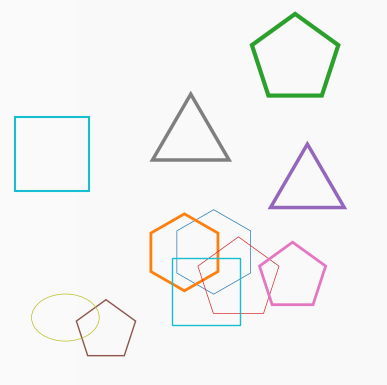[{"shape": "hexagon", "thickness": 0.5, "radius": 0.55, "center": [0.551, 0.346]}, {"shape": "hexagon", "thickness": 2, "radius": 0.5, "center": [0.476, 0.345]}, {"shape": "pentagon", "thickness": 3, "radius": 0.59, "center": [0.762, 0.847]}, {"shape": "pentagon", "thickness": 0.5, "radius": 0.55, "center": [0.615, 0.275]}, {"shape": "triangle", "thickness": 2.5, "radius": 0.55, "center": [0.793, 0.516]}, {"shape": "pentagon", "thickness": 1, "radius": 0.4, "center": [0.274, 0.141]}, {"shape": "pentagon", "thickness": 2, "radius": 0.45, "center": [0.755, 0.281]}, {"shape": "triangle", "thickness": 2.5, "radius": 0.57, "center": [0.492, 0.641]}, {"shape": "oval", "thickness": 0.5, "radius": 0.44, "center": [0.169, 0.175]}, {"shape": "square", "thickness": 1.5, "radius": 0.48, "center": [0.134, 0.601]}, {"shape": "square", "thickness": 1, "radius": 0.44, "center": [0.533, 0.243]}]